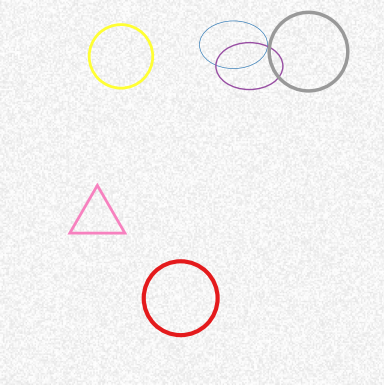[{"shape": "circle", "thickness": 3, "radius": 0.48, "center": [0.469, 0.225]}, {"shape": "oval", "thickness": 0.5, "radius": 0.44, "center": [0.607, 0.884]}, {"shape": "oval", "thickness": 1, "radius": 0.44, "center": [0.648, 0.828]}, {"shape": "circle", "thickness": 2, "radius": 0.41, "center": [0.314, 0.854]}, {"shape": "triangle", "thickness": 2, "radius": 0.41, "center": [0.253, 0.436]}, {"shape": "circle", "thickness": 2.5, "radius": 0.51, "center": [0.801, 0.866]}]